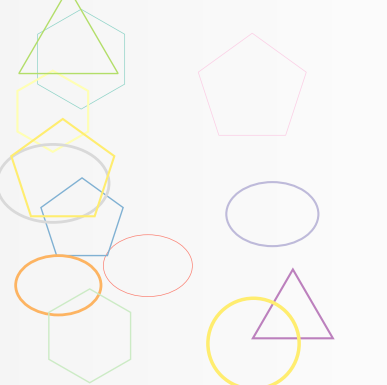[{"shape": "hexagon", "thickness": 0.5, "radius": 0.65, "center": [0.209, 0.846]}, {"shape": "hexagon", "thickness": 1.5, "radius": 0.53, "center": [0.136, 0.711]}, {"shape": "oval", "thickness": 1.5, "radius": 0.59, "center": [0.703, 0.444]}, {"shape": "oval", "thickness": 0.5, "radius": 0.57, "center": [0.382, 0.31]}, {"shape": "pentagon", "thickness": 1, "radius": 0.56, "center": [0.212, 0.426]}, {"shape": "oval", "thickness": 2, "radius": 0.55, "center": [0.151, 0.259]}, {"shape": "triangle", "thickness": 1, "radius": 0.74, "center": [0.177, 0.883]}, {"shape": "pentagon", "thickness": 0.5, "radius": 0.73, "center": [0.651, 0.767]}, {"shape": "oval", "thickness": 2, "radius": 0.72, "center": [0.137, 0.524]}, {"shape": "triangle", "thickness": 1.5, "radius": 0.6, "center": [0.756, 0.181]}, {"shape": "hexagon", "thickness": 1, "radius": 0.61, "center": [0.232, 0.128]}, {"shape": "circle", "thickness": 2.5, "radius": 0.59, "center": [0.654, 0.108]}, {"shape": "pentagon", "thickness": 1.5, "radius": 0.7, "center": [0.162, 0.551]}]